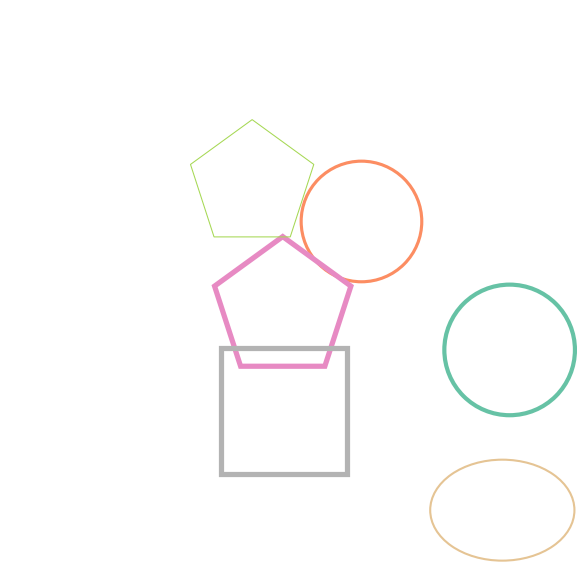[{"shape": "circle", "thickness": 2, "radius": 0.57, "center": [0.882, 0.393]}, {"shape": "circle", "thickness": 1.5, "radius": 0.52, "center": [0.626, 0.616]}, {"shape": "pentagon", "thickness": 2.5, "radius": 0.62, "center": [0.49, 0.465]}, {"shape": "pentagon", "thickness": 0.5, "radius": 0.56, "center": [0.437, 0.68]}, {"shape": "oval", "thickness": 1, "radius": 0.62, "center": [0.87, 0.116]}, {"shape": "square", "thickness": 2.5, "radius": 0.55, "center": [0.491, 0.287]}]